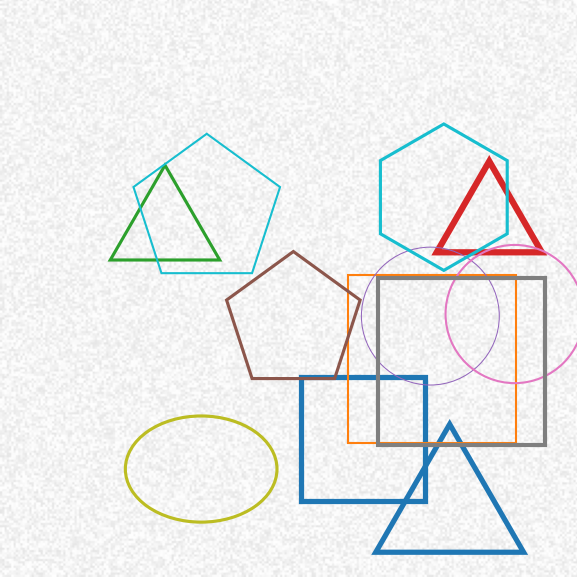[{"shape": "square", "thickness": 2.5, "radius": 0.54, "center": [0.628, 0.239]}, {"shape": "triangle", "thickness": 2.5, "radius": 0.74, "center": [0.779, 0.117]}, {"shape": "square", "thickness": 1, "radius": 0.73, "center": [0.748, 0.377]}, {"shape": "triangle", "thickness": 1.5, "radius": 0.55, "center": [0.286, 0.604]}, {"shape": "triangle", "thickness": 3, "radius": 0.53, "center": [0.847, 0.615]}, {"shape": "circle", "thickness": 0.5, "radius": 0.6, "center": [0.745, 0.452]}, {"shape": "pentagon", "thickness": 1.5, "radius": 0.61, "center": [0.508, 0.442]}, {"shape": "circle", "thickness": 1, "radius": 0.6, "center": [0.891, 0.455]}, {"shape": "square", "thickness": 2, "radius": 0.72, "center": [0.8, 0.373]}, {"shape": "oval", "thickness": 1.5, "radius": 0.66, "center": [0.348, 0.187]}, {"shape": "pentagon", "thickness": 1, "radius": 0.67, "center": [0.358, 0.634]}, {"shape": "hexagon", "thickness": 1.5, "radius": 0.63, "center": [0.769, 0.658]}]